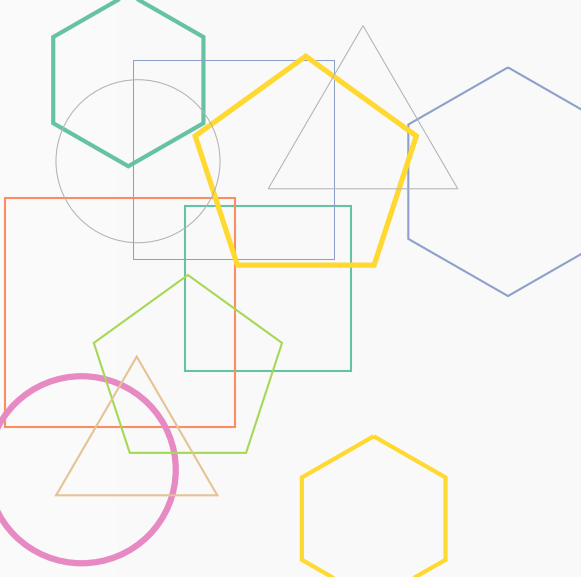[{"shape": "hexagon", "thickness": 2, "radius": 0.75, "center": [0.221, 0.86]}, {"shape": "square", "thickness": 1, "radius": 0.72, "center": [0.461, 0.499]}, {"shape": "square", "thickness": 1, "radius": 0.99, "center": [0.206, 0.458]}, {"shape": "square", "thickness": 0.5, "radius": 0.87, "center": [0.402, 0.723]}, {"shape": "hexagon", "thickness": 1, "radius": 0.99, "center": [0.874, 0.684]}, {"shape": "circle", "thickness": 3, "radius": 0.81, "center": [0.14, 0.186]}, {"shape": "pentagon", "thickness": 1, "radius": 0.85, "center": [0.323, 0.353]}, {"shape": "hexagon", "thickness": 2, "radius": 0.71, "center": [0.643, 0.101]}, {"shape": "pentagon", "thickness": 2.5, "radius": 1.0, "center": [0.526, 0.702]}, {"shape": "triangle", "thickness": 1, "radius": 0.8, "center": [0.235, 0.222]}, {"shape": "triangle", "thickness": 0.5, "radius": 0.94, "center": [0.625, 0.766]}, {"shape": "circle", "thickness": 0.5, "radius": 0.71, "center": [0.237, 0.72]}]